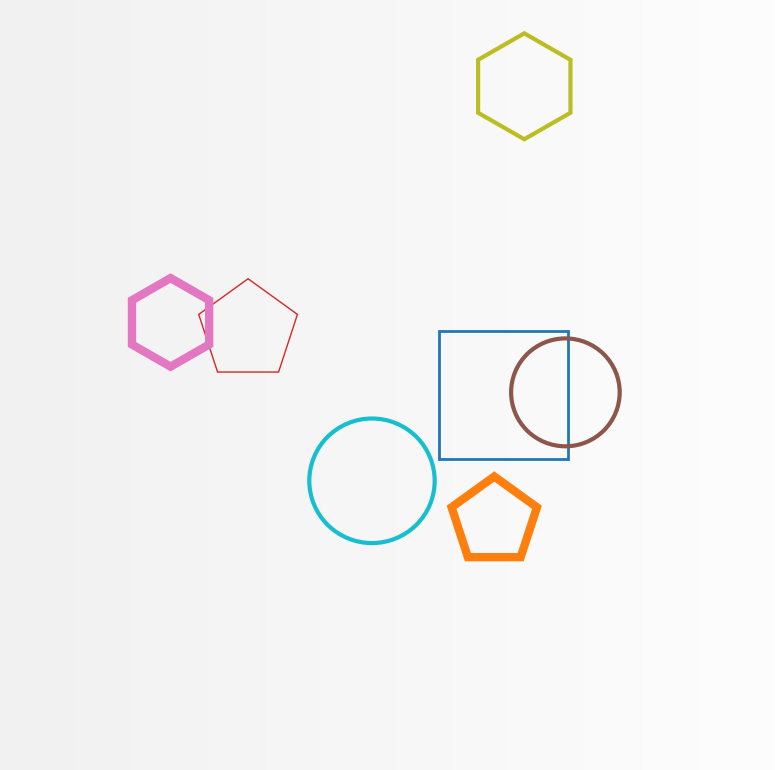[{"shape": "square", "thickness": 1, "radius": 0.42, "center": [0.65, 0.487]}, {"shape": "pentagon", "thickness": 3, "radius": 0.29, "center": [0.638, 0.323]}, {"shape": "pentagon", "thickness": 0.5, "radius": 0.33, "center": [0.32, 0.571]}, {"shape": "circle", "thickness": 1.5, "radius": 0.35, "center": [0.73, 0.49]}, {"shape": "hexagon", "thickness": 3, "radius": 0.29, "center": [0.22, 0.581]}, {"shape": "hexagon", "thickness": 1.5, "radius": 0.34, "center": [0.676, 0.888]}, {"shape": "circle", "thickness": 1.5, "radius": 0.4, "center": [0.48, 0.376]}]